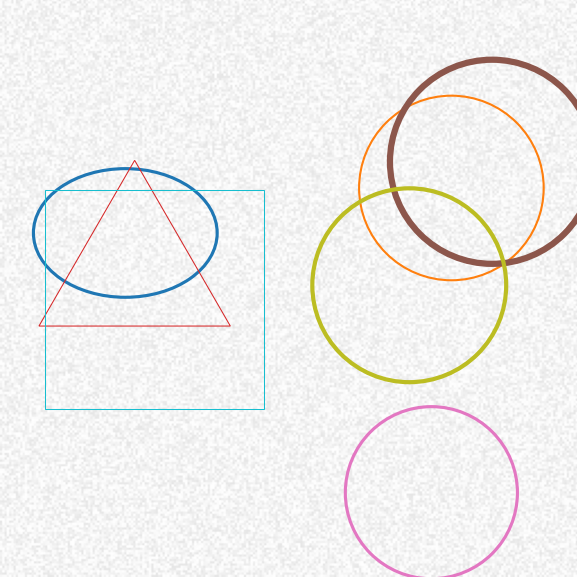[{"shape": "oval", "thickness": 1.5, "radius": 0.8, "center": [0.217, 0.596]}, {"shape": "circle", "thickness": 1, "radius": 0.8, "center": [0.782, 0.674]}, {"shape": "triangle", "thickness": 0.5, "radius": 0.96, "center": [0.233, 0.53]}, {"shape": "circle", "thickness": 3, "radius": 0.88, "center": [0.852, 0.719]}, {"shape": "circle", "thickness": 1.5, "radius": 0.75, "center": [0.747, 0.146]}, {"shape": "circle", "thickness": 2, "radius": 0.84, "center": [0.709, 0.505]}, {"shape": "square", "thickness": 0.5, "radius": 0.95, "center": [0.267, 0.481]}]